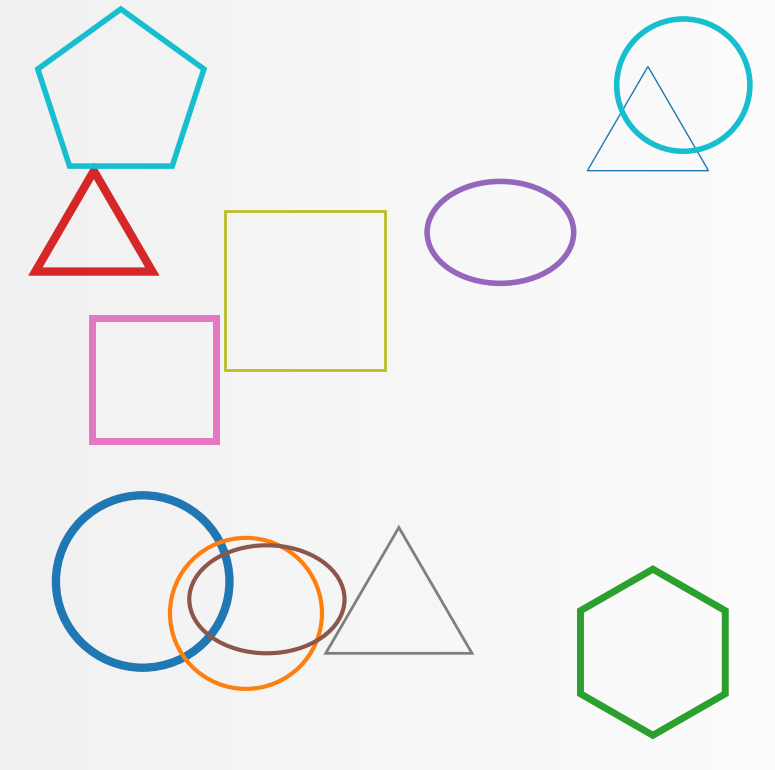[{"shape": "circle", "thickness": 3, "radius": 0.56, "center": [0.184, 0.245]}, {"shape": "triangle", "thickness": 0.5, "radius": 0.45, "center": [0.836, 0.823]}, {"shape": "circle", "thickness": 1.5, "radius": 0.49, "center": [0.317, 0.203]}, {"shape": "hexagon", "thickness": 2.5, "radius": 0.54, "center": [0.842, 0.153]}, {"shape": "triangle", "thickness": 3, "radius": 0.44, "center": [0.121, 0.691]}, {"shape": "oval", "thickness": 2, "radius": 0.47, "center": [0.646, 0.698]}, {"shape": "oval", "thickness": 1.5, "radius": 0.5, "center": [0.344, 0.222]}, {"shape": "square", "thickness": 2.5, "radius": 0.4, "center": [0.198, 0.507]}, {"shape": "triangle", "thickness": 1, "radius": 0.54, "center": [0.515, 0.206]}, {"shape": "square", "thickness": 1, "radius": 0.52, "center": [0.393, 0.623]}, {"shape": "pentagon", "thickness": 2, "radius": 0.56, "center": [0.156, 0.875]}, {"shape": "circle", "thickness": 2, "radius": 0.43, "center": [0.882, 0.889]}]